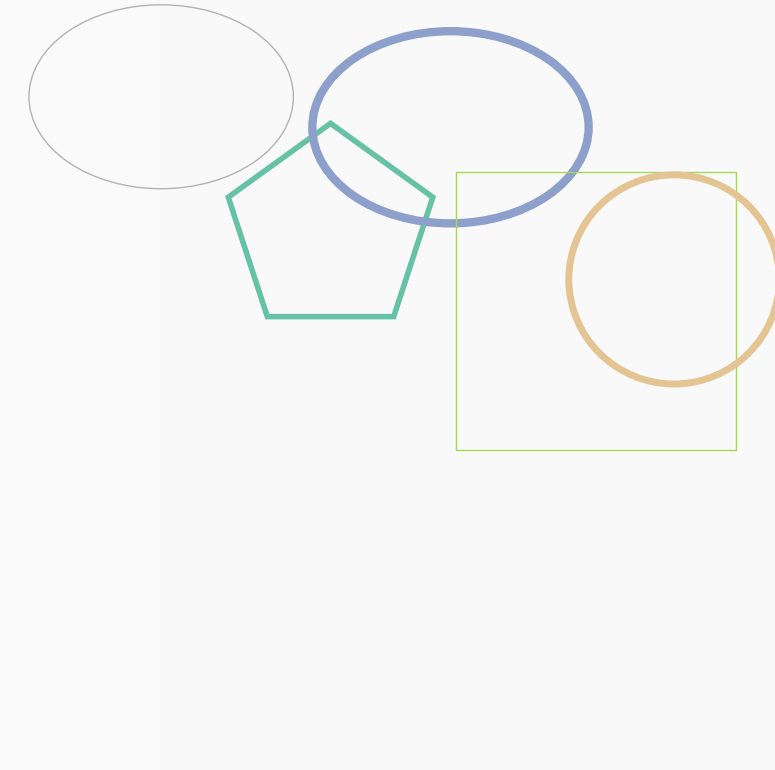[{"shape": "pentagon", "thickness": 2, "radius": 0.69, "center": [0.426, 0.701]}, {"shape": "oval", "thickness": 3, "radius": 0.89, "center": [0.581, 0.835]}, {"shape": "square", "thickness": 0.5, "radius": 0.9, "center": [0.769, 0.596]}, {"shape": "circle", "thickness": 2.5, "radius": 0.68, "center": [0.87, 0.637]}, {"shape": "oval", "thickness": 0.5, "radius": 0.85, "center": [0.208, 0.874]}]